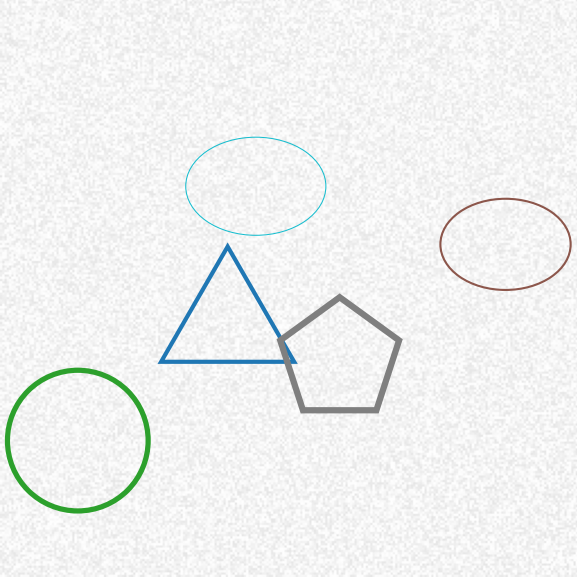[{"shape": "triangle", "thickness": 2, "radius": 0.67, "center": [0.394, 0.439]}, {"shape": "circle", "thickness": 2.5, "radius": 0.61, "center": [0.135, 0.236]}, {"shape": "oval", "thickness": 1, "radius": 0.56, "center": [0.875, 0.576]}, {"shape": "pentagon", "thickness": 3, "radius": 0.54, "center": [0.588, 0.376]}, {"shape": "oval", "thickness": 0.5, "radius": 0.61, "center": [0.443, 0.677]}]